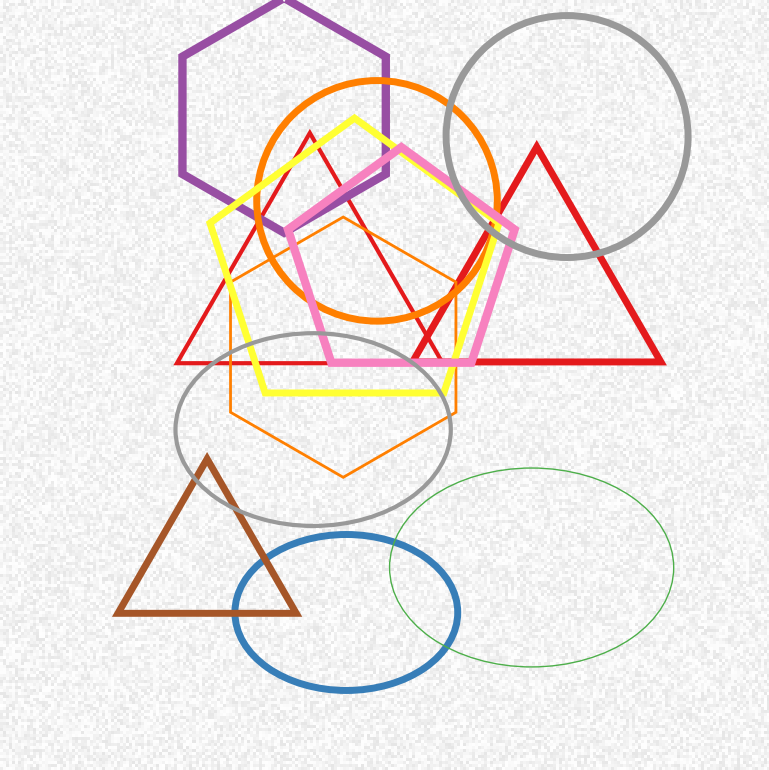[{"shape": "triangle", "thickness": 1.5, "radius": 1.0, "center": [0.402, 0.628]}, {"shape": "triangle", "thickness": 2.5, "radius": 0.93, "center": [0.697, 0.623]}, {"shape": "oval", "thickness": 2.5, "radius": 0.72, "center": [0.45, 0.205]}, {"shape": "oval", "thickness": 0.5, "radius": 0.92, "center": [0.69, 0.263]}, {"shape": "hexagon", "thickness": 3, "radius": 0.76, "center": [0.369, 0.85]}, {"shape": "hexagon", "thickness": 1, "radius": 0.85, "center": [0.446, 0.549]}, {"shape": "circle", "thickness": 2.5, "radius": 0.78, "center": [0.49, 0.739]}, {"shape": "pentagon", "thickness": 2.5, "radius": 0.99, "center": [0.46, 0.649]}, {"shape": "triangle", "thickness": 2.5, "radius": 0.67, "center": [0.269, 0.27]}, {"shape": "pentagon", "thickness": 3, "radius": 0.77, "center": [0.521, 0.654]}, {"shape": "oval", "thickness": 1.5, "radius": 0.89, "center": [0.407, 0.442]}, {"shape": "circle", "thickness": 2.5, "radius": 0.79, "center": [0.736, 0.823]}]